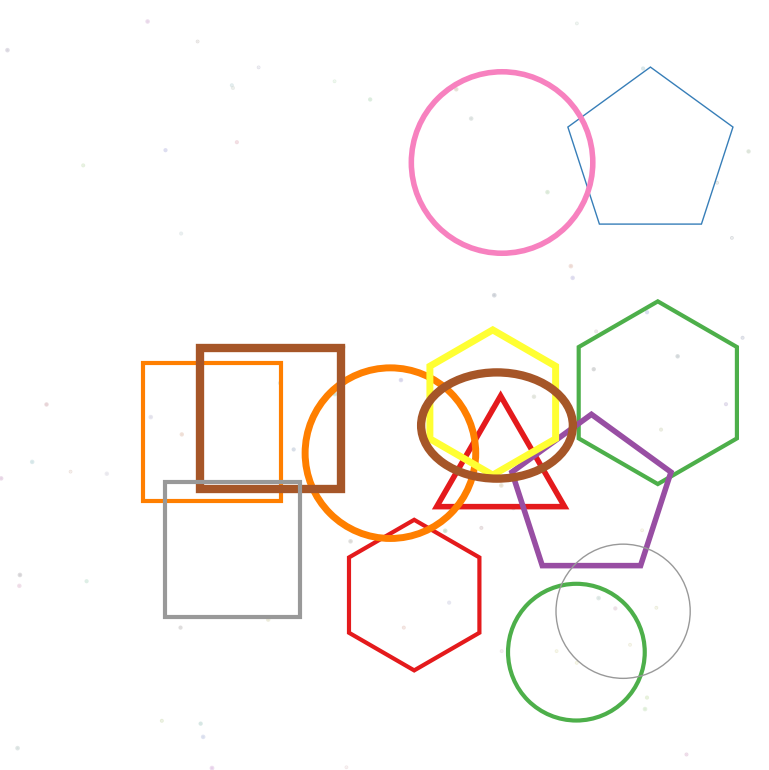[{"shape": "triangle", "thickness": 2, "radius": 0.48, "center": [0.65, 0.39]}, {"shape": "hexagon", "thickness": 1.5, "radius": 0.49, "center": [0.538, 0.227]}, {"shape": "pentagon", "thickness": 0.5, "radius": 0.56, "center": [0.845, 0.8]}, {"shape": "circle", "thickness": 1.5, "radius": 0.44, "center": [0.749, 0.153]}, {"shape": "hexagon", "thickness": 1.5, "radius": 0.59, "center": [0.854, 0.49]}, {"shape": "pentagon", "thickness": 2, "radius": 0.54, "center": [0.768, 0.353]}, {"shape": "square", "thickness": 1.5, "radius": 0.45, "center": [0.276, 0.439]}, {"shape": "circle", "thickness": 2.5, "radius": 0.55, "center": [0.507, 0.411]}, {"shape": "hexagon", "thickness": 2.5, "radius": 0.47, "center": [0.64, 0.477]}, {"shape": "oval", "thickness": 3, "radius": 0.49, "center": [0.645, 0.447]}, {"shape": "square", "thickness": 3, "radius": 0.46, "center": [0.352, 0.457]}, {"shape": "circle", "thickness": 2, "radius": 0.59, "center": [0.652, 0.789]}, {"shape": "square", "thickness": 1.5, "radius": 0.44, "center": [0.302, 0.287]}, {"shape": "circle", "thickness": 0.5, "radius": 0.44, "center": [0.809, 0.206]}]